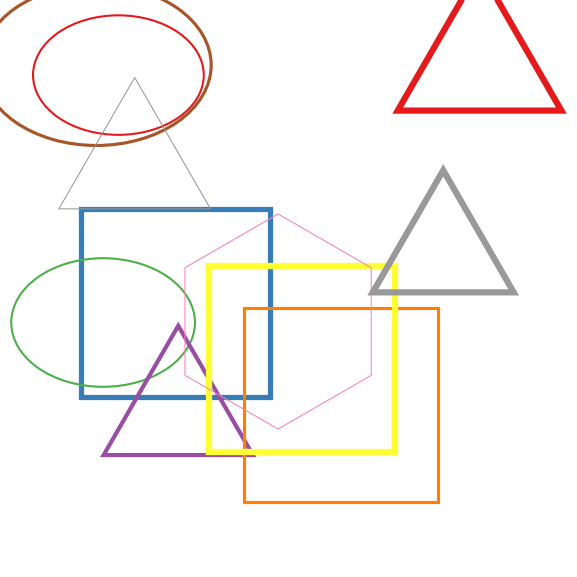[{"shape": "triangle", "thickness": 3, "radius": 0.82, "center": [0.83, 0.889]}, {"shape": "oval", "thickness": 1, "radius": 0.74, "center": [0.205, 0.869]}, {"shape": "square", "thickness": 2.5, "radius": 0.81, "center": [0.304, 0.474]}, {"shape": "oval", "thickness": 1, "radius": 0.8, "center": [0.179, 0.441]}, {"shape": "triangle", "thickness": 2, "radius": 0.75, "center": [0.309, 0.286]}, {"shape": "square", "thickness": 1.5, "radius": 0.84, "center": [0.591, 0.298]}, {"shape": "square", "thickness": 3, "radius": 0.8, "center": [0.523, 0.378]}, {"shape": "oval", "thickness": 1.5, "radius": 0.99, "center": [0.167, 0.886]}, {"shape": "hexagon", "thickness": 0.5, "radius": 0.93, "center": [0.482, 0.442]}, {"shape": "triangle", "thickness": 3, "radius": 0.7, "center": [0.768, 0.563]}, {"shape": "triangle", "thickness": 0.5, "radius": 0.76, "center": [0.233, 0.713]}]